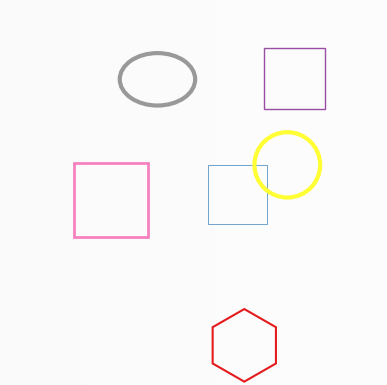[{"shape": "hexagon", "thickness": 1.5, "radius": 0.47, "center": [0.63, 0.103]}, {"shape": "square", "thickness": 0.5, "radius": 0.38, "center": [0.614, 0.495]}, {"shape": "square", "thickness": 1, "radius": 0.4, "center": [0.76, 0.797]}, {"shape": "circle", "thickness": 3, "radius": 0.42, "center": [0.741, 0.572]}, {"shape": "square", "thickness": 2, "radius": 0.48, "center": [0.287, 0.48]}, {"shape": "oval", "thickness": 3, "radius": 0.49, "center": [0.406, 0.794]}]